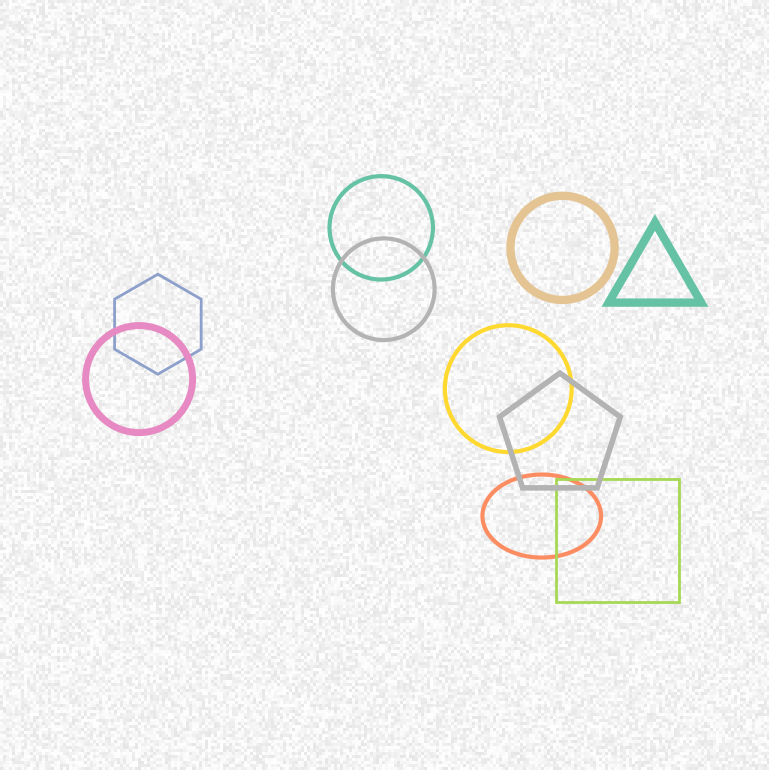[{"shape": "triangle", "thickness": 3, "radius": 0.35, "center": [0.851, 0.642]}, {"shape": "circle", "thickness": 1.5, "radius": 0.34, "center": [0.495, 0.704]}, {"shape": "oval", "thickness": 1.5, "radius": 0.39, "center": [0.704, 0.33]}, {"shape": "hexagon", "thickness": 1, "radius": 0.32, "center": [0.205, 0.579]}, {"shape": "circle", "thickness": 2.5, "radius": 0.35, "center": [0.181, 0.508]}, {"shape": "square", "thickness": 1, "radius": 0.4, "center": [0.802, 0.298]}, {"shape": "circle", "thickness": 1.5, "radius": 0.41, "center": [0.66, 0.495]}, {"shape": "circle", "thickness": 3, "radius": 0.34, "center": [0.731, 0.678]}, {"shape": "circle", "thickness": 1.5, "radius": 0.33, "center": [0.498, 0.624]}, {"shape": "pentagon", "thickness": 2, "radius": 0.41, "center": [0.727, 0.433]}]